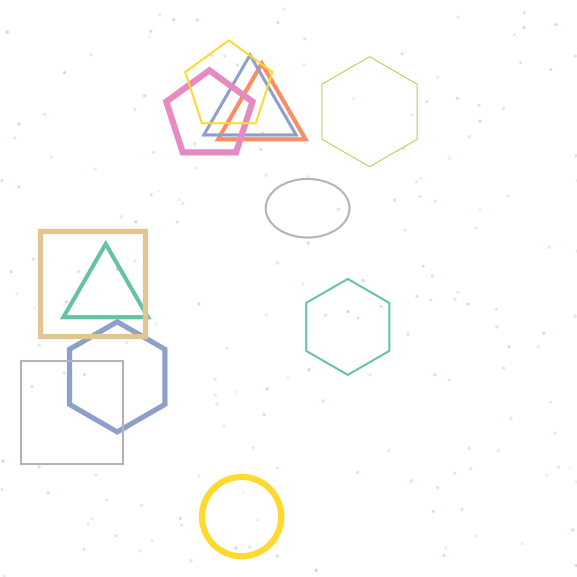[{"shape": "triangle", "thickness": 2, "radius": 0.42, "center": [0.183, 0.492]}, {"shape": "hexagon", "thickness": 1, "radius": 0.42, "center": [0.602, 0.433]}, {"shape": "triangle", "thickness": 2, "radius": 0.44, "center": [0.453, 0.802]}, {"shape": "hexagon", "thickness": 2.5, "radius": 0.48, "center": [0.203, 0.347]}, {"shape": "triangle", "thickness": 1.5, "radius": 0.46, "center": [0.433, 0.812]}, {"shape": "pentagon", "thickness": 3, "radius": 0.39, "center": [0.363, 0.799]}, {"shape": "hexagon", "thickness": 0.5, "radius": 0.48, "center": [0.64, 0.806]}, {"shape": "pentagon", "thickness": 1, "radius": 0.4, "center": [0.396, 0.85]}, {"shape": "circle", "thickness": 3, "radius": 0.34, "center": [0.418, 0.105]}, {"shape": "square", "thickness": 2.5, "radius": 0.45, "center": [0.16, 0.508]}, {"shape": "oval", "thickness": 1, "radius": 0.36, "center": [0.533, 0.639]}, {"shape": "square", "thickness": 1, "radius": 0.44, "center": [0.125, 0.285]}]